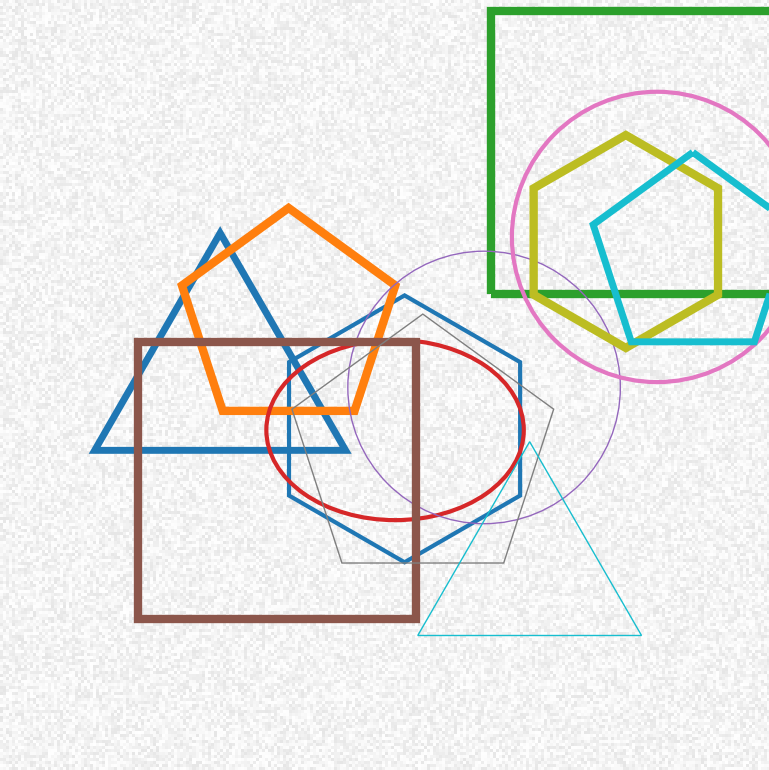[{"shape": "hexagon", "thickness": 1.5, "radius": 0.87, "center": [0.525, 0.443]}, {"shape": "triangle", "thickness": 2.5, "radius": 0.94, "center": [0.286, 0.509]}, {"shape": "pentagon", "thickness": 3, "radius": 0.73, "center": [0.375, 0.584]}, {"shape": "square", "thickness": 3, "radius": 0.92, "center": [0.822, 0.802]}, {"shape": "oval", "thickness": 1.5, "radius": 0.84, "center": [0.513, 0.442]}, {"shape": "circle", "thickness": 0.5, "radius": 0.88, "center": [0.629, 0.497]}, {"shape": "square", "thickness": 3, "radius": 0.9, "center": [0.36, 0.376]}, {"shape": "circle", "thickness": 1.5, "radius": 0.94, "center": [0.853, 0.692]}, {"shape": "pentagon", "thickness": 0.5, "radius": 0.89, "center": [0.549, 0.413]}, {"shape": "hexagon", "thickness": 3, "radius": 0.69, "center": [0.813, 0.686]}, {"shape": "pentagon", "thickness": 2.5, "radius": 0.68, "center": [0.9, 0.666]}, {"shape": "triangle", "thickness": 0.5, "radius": 0.84, "center": [0.688, 0.259]}]